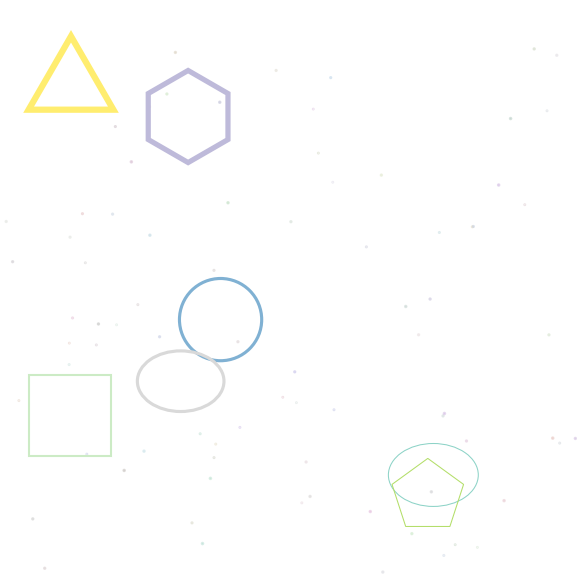[{"shape": "oval", "thickness": 0.5, "radius": 0.39, "center": [0.75, 0.177]}, {"shape": "hexagon", "thickness": 2.5, "radius": 0.4, "center": [0.326, 0.797]}, {"shape": "circle", "thickness": 1.5, "radius": 0.36, "center": [0.382, 0.446]}, {"shape": "pentagon", "thickness": 0.5, "radius": 0.33, "center": [0.741, 0.14]}, {"shape": "oval", "thickness": 1.5, "radius": 0.37, "center": [0.313, 0.339]}, {"shape": "square", "thickness": 1, "radius": 0.35, "center": [0.121, 0.28]}, {"shape": "triangle", "thickness": 3, "radius": 0.42, "center": [0.123, 0.852]}]